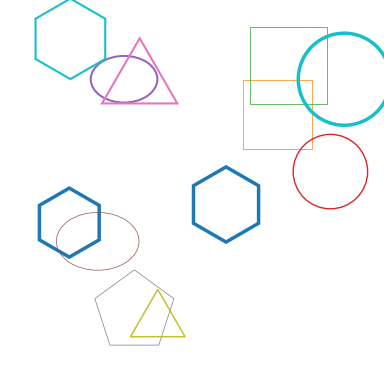[{"shape": "hexagon", "thickness": 2.5, "radius": 0.45, "center": [0.18, 0.422]}, {"shape": "hexagon", "thickness": 2.5, "radius": 0.49, "center": [0.587, 0.469]}, {"shape": "square", "thickness": 0.5, "radius": 0.45, "center": [0.721, 0.702]}, {"shape": "square", "thickness": 0.5, "radius": 0.5, "center": [0.749, 0.83]}, {"shape": "circle", "thickness": 1, "radius": 0.48, "center": [0.858, 0.554]}, {"shape": "oval", "thickness": 1.5, "radius": 0.43, "center": [0.322, 0.794]}, {"shape": "oval", "thickness": 0.5, "radius": 0.54, "center": [0.254, 0.373]}, {"shape": "triangle", "thickness": 1.5, "radius": 0.56, "center": [0.363, 0.788]}, {"shape": "pentagon", "thickness": 0.5, "radius": 0.54, "center": [0.349, 0.191]}, {"shape": "triangle", "thickness": 1, "radius": 0.41, "center": [0.41, 0.166]}, {"shape": "hexagon", "thickness": 1.5, "radius": 0.52, "center": [0.183, 0.899]}, {"shape": "circle", "thickness": 2.5, "radius": 0.6, "center": [0.894, 0.794]}]